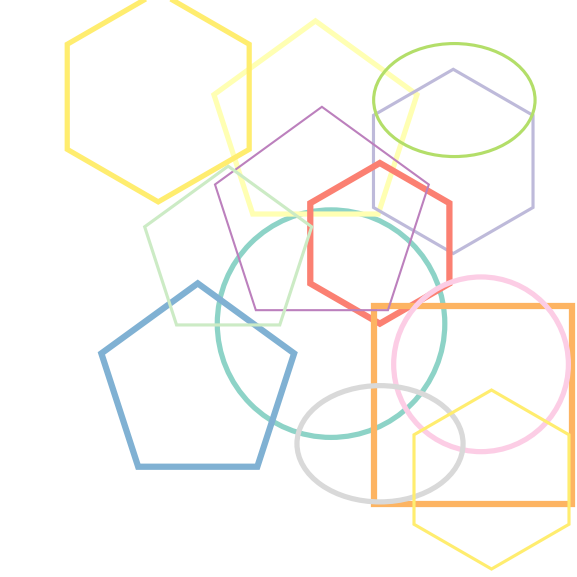[{"shape": "circle", "thickness": 2.5, "radius": 0.98, "center": [0.573, 0.439]}, {"shape": "pentagon", "thickness": 2.5, "radius": 0.92, "center": [0.546, 0.778]}, {"shape": "hexagon", "thickness": 1.5, "radius": 0.8, "center": [0.785, 0.72]}, {"shape": "hexagon", "thickness": 3, "radius": 0.7, "center": [0.658, 0.578]}, {"shape": "pentagon", "thickness": 3, "radius": 0.88, "center": [0.342, 0.333]}, {"shape": "square", "thickness": 3, "radius": 0.85, "center": [0.819, 0.298]}, {"shape": "oval", "thickness": 1.5, "radius": 0.7, "center": [0.787, 0.826]}, {"shape": "circle", "thickness": 2.5, "radius": 0.76, "center": [0.833, 0.368]}, {"shape": "oval", "thickness": 2.5, "radius": 0.72, "center": [0.658, 0.231]}, {"shape": "pentagon", "thickness": 1, "radius": 0.97, "center": [0.557, 0.62]}, {"shape": "pentagon", "thickness": 1.5, "radius": 0.76, "center": [0.395, 0.559]}, {"shape": "hexagon", "thickness": 2.5, "radius": 0.91, "center": [0.274, 0.831]}, {"shape": "hexagon", "thickness": 1.5, "radius": 0.77, "center": [0.851, 0.169]}]